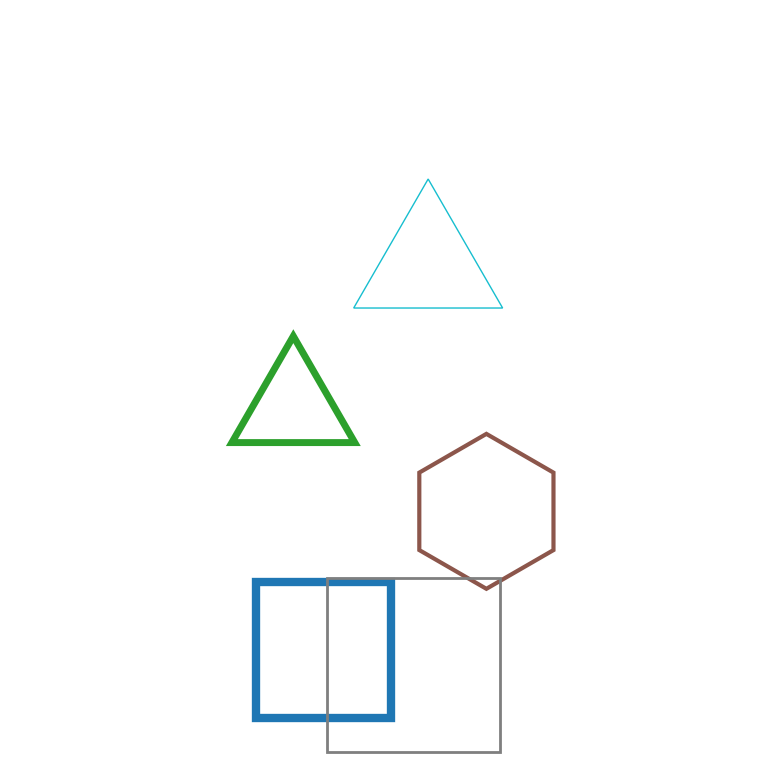[{"shape": "square", "thickness": 3, "radius": 0.44, "center": [0.42, 0.156]}, {"shape": "triangle", "thickness": 2.5, "radius": 0.46, "center": [0.381, 0.471]}, {"shape": "hexagon", "thickness": 1.5, "radius": 0.5, "center": [0.632, 0.336]}, {"shape": "square", "thickness": 1, "radius": 0.56, "center": [0.537, 0.136]}, {"shape": "triangle", "thickness": 0.5, "radius": 0.56, "center": [0.556, 0.656]}]